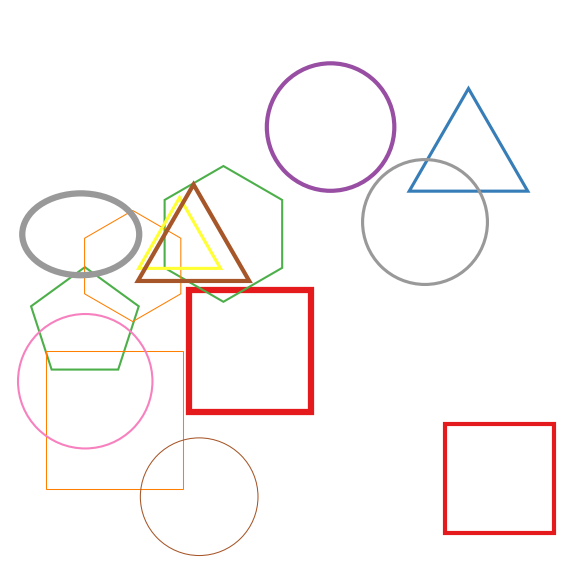[{"shape": "square", "thickness": 2, "radius": 0.47, "center": [0.865, 0.171]}, {"shape": "square", "thickness": 3, "radius": 0.53, "center": [0.433, 0.391]}, {"shape": "triangle", "thickness": 1.5, "radius": 0.59, "center": [0.811, 0.727]}, {"shape": "pentagon", "thickness": 1, "radius": 0.49, "center": [0.147, 0.438]}, {"shape": "hexagon", "thickness": 1, "radius": 0.59, "center": [0.387, 0.594]}, {"shape": "circle", "thickness": 2, "radius": 0.55, "center": [0.572, 0.779]}, {"shape": "square", "thickness": 0.5, "radius": 0.6, "center": [0.198, 0.272]}, {"shape": "hexagon", "thickness": 0.5, "radius": 0.48, "center": [0.23, 0.539]}, {"shape": "triangle", "thickness": 1.5, "radius": 0.41, "center": [0.311, 0.575]}, {"shape": "circle", "thickness": 0.5, "radius": 0.51, "center": [0.345, 0.139]}, {"shape": "triangle", "thickness": 2, "radius": 0.56, "center": [0.335, 0.568]}, {"shape": "circle", "thickness": 1, "radius": 0.58, "center": [0.148, 0.339]}, {"shape": "oval", "thickness": 3, "radius": 0.51, "center": [0.14, 0.593]}, {"shape": "circle", "thickness": 1.5, "radius": 0.54, "center": [0.736, 0.615]}]